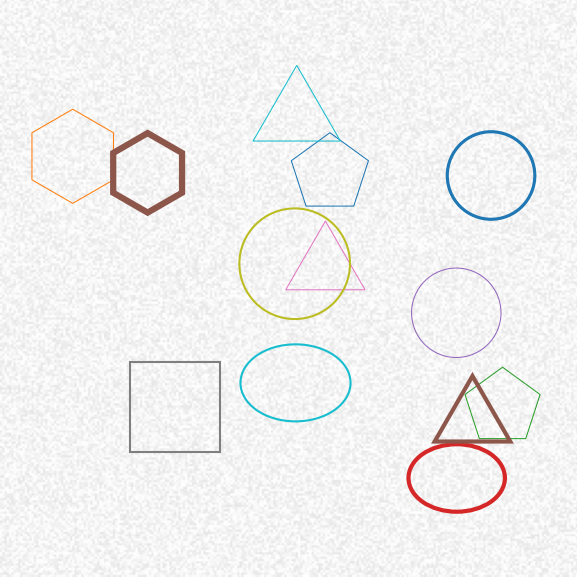[{"shape": "circle", "thickness": 1.5, "radius": 0.38, "center": [0.85, 0.695]}, {"shape": "pentagon", "thickness": 0.5, "radius": 0.35, "center": [0.571, 0.699]}, {"shape": "hexagon", "thickness": 0.5, "radius": 0.41, "center": [0.126, 0.729]}, {"shape": "pentagon", "thickness": 0.5, "radius": 0.34, "center": [0.87, 0.295]}, {"shape": "oval", "thickness": 2, "radius": 0.42, "center": [0.791, 0.171]}, {"shape": "circle", "thickness": 0.5, "radius": 0.39, "center": [0.79, 0.458]}, {"shape": "triangle", "thickness": 2, "radius": 0.38, "center": [0.818, 0.272]}, {"shape": "hexagon", "thickness": 3, "radius": 0.34, "center": [0.256, 0.7]}, {"shape": "triangle", "thickness": 0.5, "radius": 0.4, "center": [0.563, 0.537]}, {"shape": "square", "thickness": 1, "radius": 0.39, "center": [0.302, 0.295]}, {"shape": "circle", "thickness": 1, "radius": 0.48, "center": [0.51, 0.542]}, {"shape": "oval", "thickness": 1, "radius": 0.48, "center": [0.512, 0.336]}, {"shape": "triangle", "thickness": 0.5, "radius": 0.44, "center": [0.514, 0.799]}]